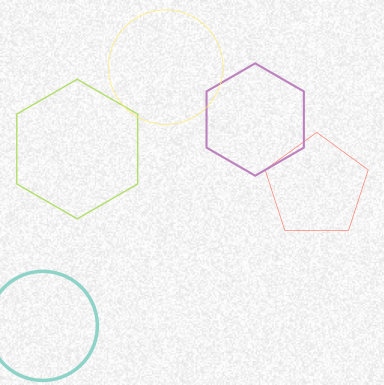[{"shape": "circle", "thickness": 2.5, "radius": 0.71, "center": [0.111, 0.154]}, {"shape": "pentagon", "thickness": 0.5, "radius": 0.7, "center": [0.823, 0.515]}, {"shape": "hexagon", "thickness": 1, "radius": 0.91, "center": [0.201, 0.613]}, {"shape": "hexagon", "thickness": 1.5, "radius": 0.73, "center": [0.663, 0.69]}, {"shape": "circle", "thickness": 0.5, "radius": 0.74, "center": [0.43, 0.826]}]